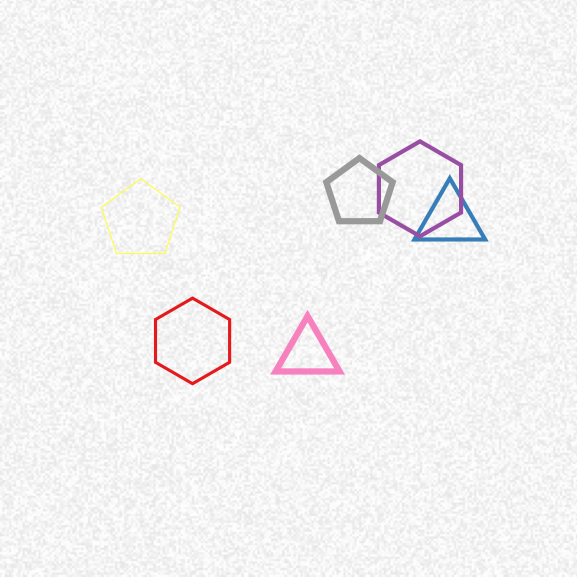[{"shape": "hexagon", "thickness": 1.5, "radius": 0.37, "center": [0.333, 0.409]}, {"shape": "triangle", "thickness": 2, "radius": 0.35, "center": [0.779, 0.62]}, {"shape": "hexagon", "thickness": 2, "radius": 0.41, "center": [0.727, 0.672]}, {"shape": "pentagon", "thickness": 0.5, "radius": 0.36, "center": [0.244, 0.618]}, {"shape": "triangle", "thickness": 3, "radius": 0.32, "center": [0.533, 0.388]}, {"shape": "pentagon", "thickness": 3, "radius": 0.3, "center": [0.622, 0.665]}]